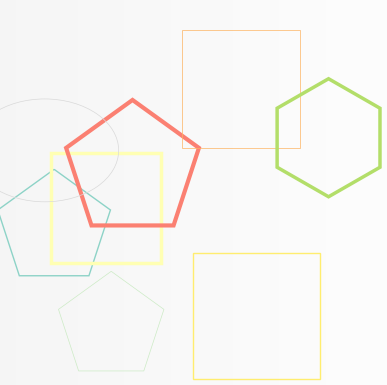[{"shape": "pentagon", "thickness": 1, "radius": 0.76, "center": [0.14, 0.407]}, {"shape": "square", "thickness": 2.5, "radius": 0.72, "center": [0.274, 0.46]}, {"shape": "pentagon", "thickness": 3, "radius": 0.9, "center": [0.342, 0.56]}, {"shape": "square", "thickness": 0.5, "radius": 0.76, "center": [0.623, 0.769]}, {"shape": "hexagon", "thickness": 2.5, "radius": 0.77, "center": [0.848, 0.642]}, {"shape": "oval", "thickness": 0.5, "radius": 0.95, "center": [0.115, 0.609]}, {"shape": "pentagon", "thickness": 0.5, "radius": 0.72, "center": [0.287, 0.152]}, {"shape": "square", "thickness": 1, "radius": 0.82, "center": [0.662, 0.179]}]